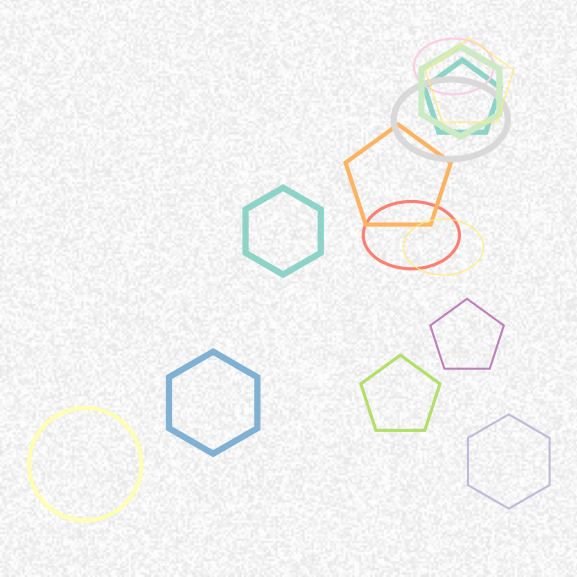[{"shape": "hexagon", "thickness": 3, "radius": 0.38, "center": [0.49, 0.599]}, {"shape": "pentagon", "thickness": 2.5, "radius": 0.35, "center": [0.801, 0.826]}, {"shape": "circle", "thickness": 2, "radius": 0.49, "center": [0.147, 0.195]}, {"shape": "hexagon", "thickness": 1, "radius": 0.41, "center": [0.881, 0.2]}, {"shape": "oval", "thickness": 1.5, "radius": 0.42, "center": [0.712, 0.592]}, {"shape": "hexagon", "thickness": 3, "radius": 0.44, "center": [0.369, 0.302]}, {"shape": "pentagon", "thickness": 2, "radius": 0.48, "center": [0.69, 0.688]}, {"shape": "pentagon", "thickness": 1.5, "radius": 0.36, "center": [0.693, 0.312]}, {"shape": "oval", "thickness": 1, "radius": 0.35, "center": [0.786, 0.884]}, {"shape": "oval", "thickness": 3, "radius": 0.49, "center": [0.781, 0.793]}, {"shape": "pentagon", "thickness": 1, "radius": 0.33, "center": [0.809, 0.415]}, {"shape": "hexagon", "thickness": 3, "radius": 0.39, "center": [0.797, 0.84]}, {"shape": "oval", "thickness": 0.5, "radius": 0.35, "center": [0.768, 0.571]}, {"shape": "pentagon", "thickness": 0.5, "radius": 0.4, "center": [0.813, 0.853]}]